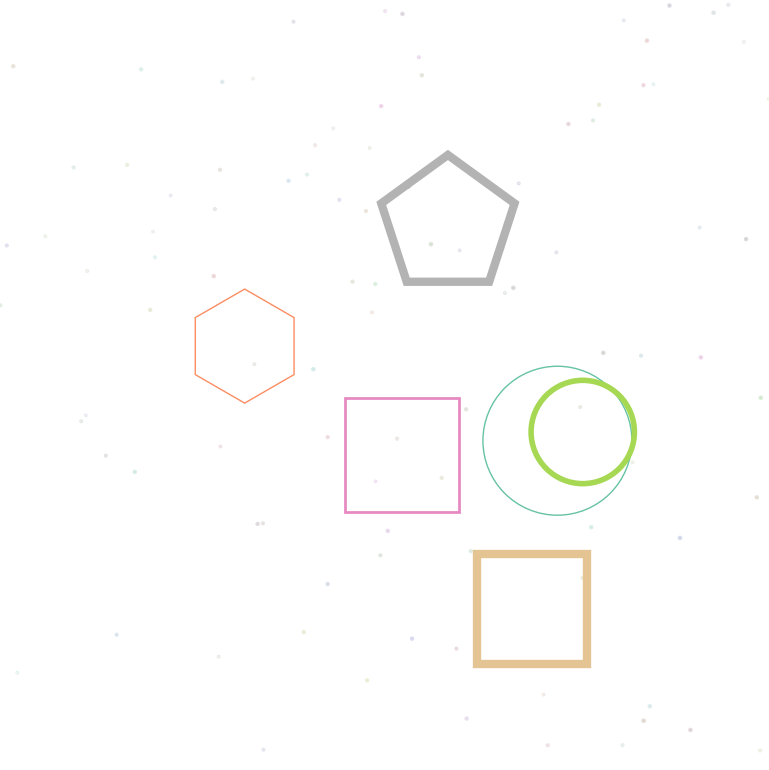[{"shape": "circle", "thickness": 0.5, "radius": 0.48, "center": [0.724, 0.428]}, {"shape": "hexagon", "thickness": 0.5, "radius": 0.37, "center": [0.318, 0.551]}, {"shape": "square", "thickness": 1, "radius": 0.37, "center": [0.523, 0.409]}, {"shape": "circle", "thickness": 2, "radius": 0.34, "center": [0.757, 0.439]}, {"shape": "square", "thickness": 3, "radius": 0.36, "center": [0.691, 0.209]}, {"shape": "pentagon", "thickness": 3, "radius": 0.46, "center": [0.582, 0.708]}]